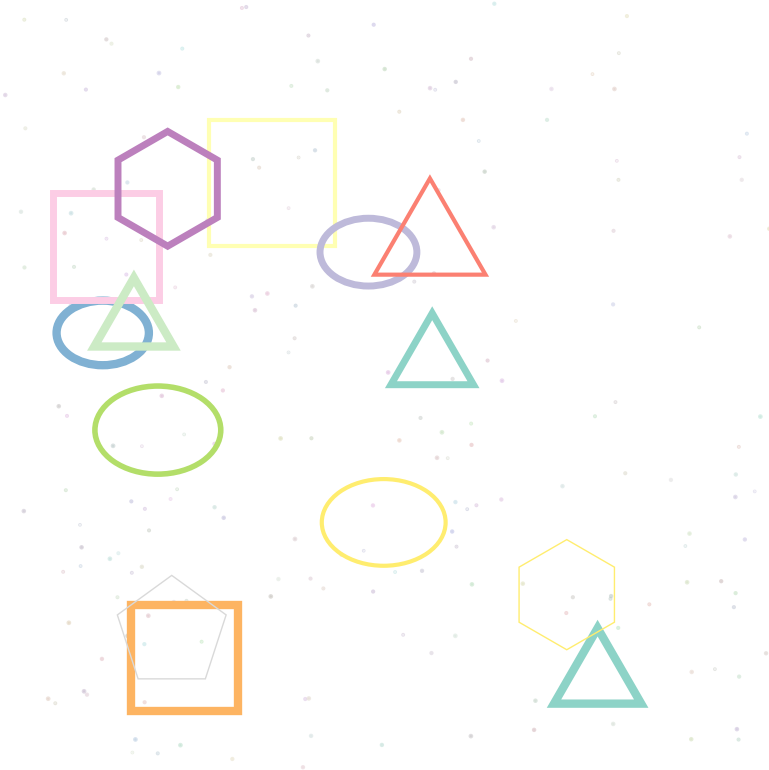[{"shape": "triangle", "thickness": 3, "radius": 0.33, "center": [0.776, 0.119]}, {"shape": "triangle", "thickness": 2.5, "radius": 0.31, "center": [0.561, 0.531]}, {"shape": "square", "thickness": 1.5, "radius": 0.41, "center": [0.353, 0.762]}, {"shape": "oval", "thickness": 2.5, "radius": 0.31, "center": [0.479, 0.673]}, {"shape": "triangle", "thickness": 1.5, "radius": 0.42, "center": [0.558, 0.685]}, {"shape": "oval", "thickness": 3, "radius": 0.3, "center": [0.133, 0.568]}, {"shape": "square", "thickness": 3, "radius": 0.35, "center": [0.239, 0.145]}, {"shape": "oval", "thickness": 2, "radius": 0.41, "center": [0.205, 0.441]}, {"shape": "square", "thickness": 2.5, "radius": 0.35, "center": [0.137, 0.68]}, {"shape": "pentagon", "thickness": 0.5, "radius": 0.37, "center": [0.223, 0.178]}, {"shape": "hexagon", "thickness": 2.5, "radius": 0.37, "center": [0.218, 0.755]}, {"shape": "triangle", "thickness": 3, "radius": 0.3, "center": [0.174, 0.58]}, {"shape": "hexagon", "thickness": 0.5, "radius": 0.36, "center": [0.736, 0.228]}, {"shape": "oval", "thickness": 1.5, "radius": 0.4, "center": [0.498, 0.322]}]